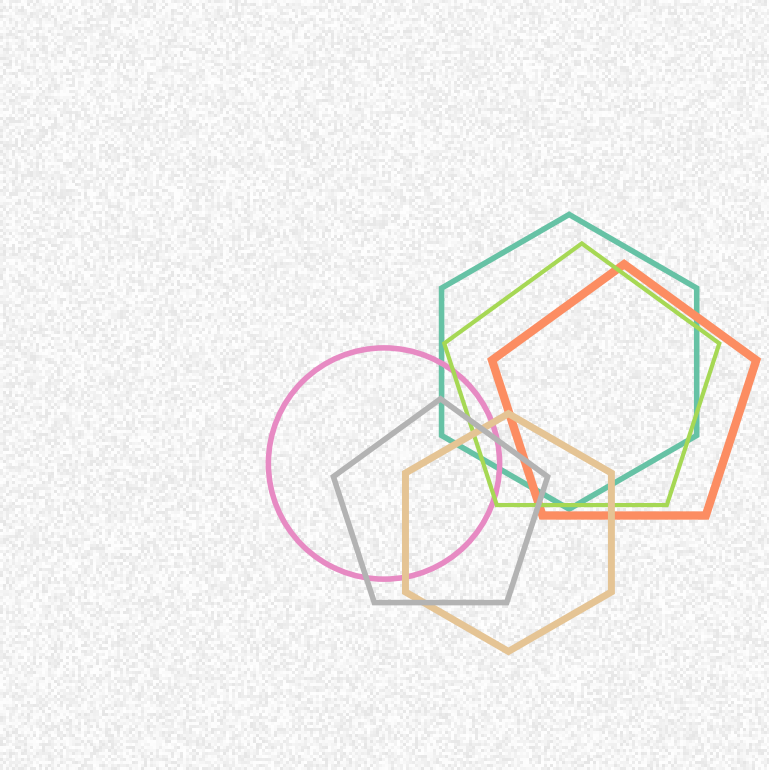[{"shape": "hexagon", "thickness": 2, "radius": 0.96, "center": [0.739, 0.53]}, {"shape": "pentagon", "thickness": 3, "radius": 0.9, "center": [0.811, 0.476]}, {"shape": "circle", "thickness": 2, "radius": 0.75, "center": [0.499, 0.398]}, {"shape": "pentagon", "thickness": 1.5, "radius": 0.94, "center": [0.756, 0.496]}, {"shape": "hexagon", "thickness": 2.5, "radius": 0.77, "center": [0.66, 0.308]}, {"shape": "pentagon", "thickness": 2, "radius": 0.73, "center": [0.572, 0.336]}]